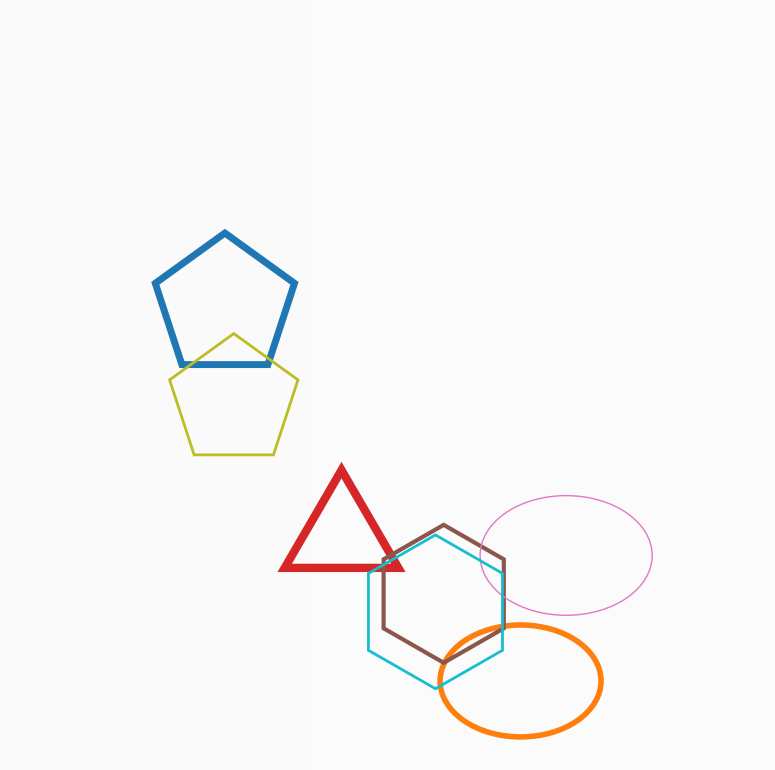[{"shape": "pentagon", "thickness": 2.5, "radius": 0.47, "center": [0.29, 0.603]}, {"shape": "oval", "thickness": 2, "radius": 0.52, "center": [0.672, 0.116]}, {"shape": "triangle", "thickness": 3, "radius": 0.42, "center": [0.441, 0.305]}, {"shape": "hexagon", "thickness": 1.5, "radius": 0.45, "center": [0.573, 0.229]}, {"shape": "oval", "thickness": 0.5, "radius": 0.56, "center": [0.731, 0.279]}, {"shape": "pentagon", "thickness": 1, "radius": 0.44, "center": [0.302, 0.48]}, {"shape": "hexagon", "thickness": 1, "radius": 0.5, "center": [0.562, 0.205]}]